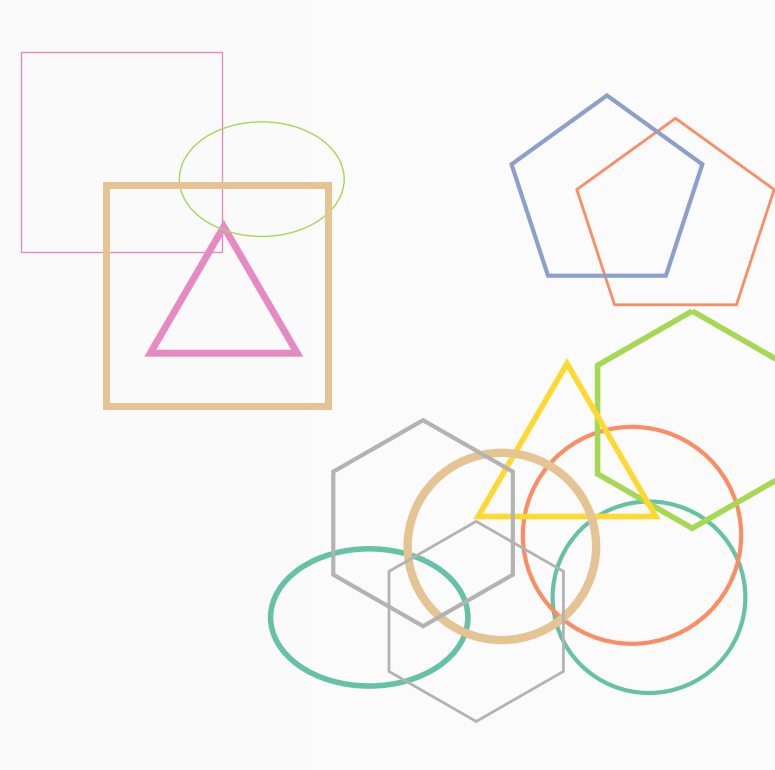[{"shape": "oval", "thickness": 2, "radius": 0.64, "center": [0.476, 0.198]}, {"shape": "circle", "thickness": 1.5, "radius": 0.62, "center": [0.837, 0.224]}, {"shape": "pentagon", "thickness": 1, "radius": 0.67, "center": [0.872, 0.712]}, {"shape": "circle", "thickness": 1.5, "radius": 0.7, "center": [0.816, 0.305]}, {"shape": "pentagon", "thickness": 1.5, "radius": 0.65, "center": [0.783, 0.747]}, {"shape": "square", "thickness": 0.5, "radius": 0.65, "center": [0.157, 0.803]}, {"shape": "triangle", "thickness": 2.5, "radius": 0.55, "center": [0.289, 0.596]}, {"shape": "oval", "thickness": 0.5, "radius": 0.53, "center": [0.338, 0.767]}, {"shape": "hexagon", "thickness": 2, "radius": 0.71, "center": [0.893, 0.455]}, {"shape": "triangle", "thickness": 2, "radius": 0.66, "center": [0.732, 0.395]}, {"shape": "circle", "thickness": 3, "radius": 0.61, "center": [0.648, 0.29]}, {"shape": "square", "thickness": 2.5, "radius": 0.72, "center": [0.28, 0.616]}, {"shape": "hexagon", "thickness": 1.5, "radius": 0.67, "center": [0.546, 0.321]}, {"shape": "hexagon", "thickness": 1, "radius": 0.65, "center": [0.614, 0.193]}]